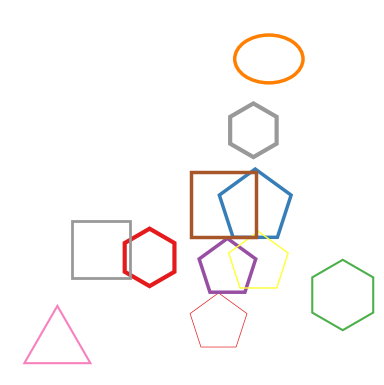[{"shape": "hexagon", "thickness": 3, "radius": 0.37, "center": [0.389, 0.331]}, {"shape": "pentagon", "thickness": 0.5, "radius": 0.39, "center": [0.568, 0.161]}, {"shape": "pentagon", "thickness": 2.5, "radius": 0.49, "center": [0.663, 0.463]}, {"shape": "hexagon", "thickness": 1.5, "radius": 0.46, "center": [0.89, 0.234]}, {"shape": "pentagon", "thickness": 2.5, "radius": 0.39, "center": [0.591, 0.303]}, {"shape": "oval", "thickness": 2.5, "radius": 0.44, "center": [0.698, 0.847]}, {"shape": "pentagon", "thickness": 1, "radius": 0.41, "center": [0.671, 0.318]}, {"shape": "square", "thickness": 2.5, "radius": 0.42, "center": [0.58, 0.468]}, {"shape": "triangle", "thickness": 1.5, "radius": 0.5, "center": [0.149, 0.106]}, {"shape": "square", "thickness": 2, "radius": 0.37, "center": [0.262, 0.352]}, {"shape": "hexagon", "thickness": 3, "radius": 0.35, "center": [0.658, 0.662]}]